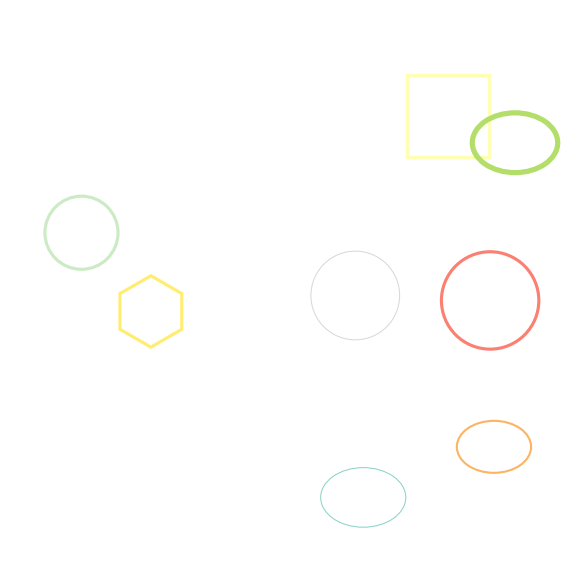[{"shape": "oval", "thickness": 0.5, "radius": 0.37, "center": [0.629, 0.138]}, {"shape": "square", "thickness": 1.5, "radius": 0.35, "center": [0.776, 0.798]}, {"shape": "circle", "thickness": 1.5, "radius": 0.42, "center": [0.849, 0.479]}, {"shape": "oval", "thickness": 1, "radius": 0.32, "center": [0.855, 0.225]}, {"shape": "oval", "thickness": 2.5, "radius": 0.37, "center": [0.892, 0.752]}, {"shape": "circle", "thickness": 0.5, "radius": 0.38, "center": [0.615, 0.487]}, {"shape": "circle", "thickness": 1.5, "radius": 0.32, "center": [0.141, 0.596]}, {"shape": "hexagon", "thickness": 1.5, "radius": 0.31, "center": [0.261, 0.46]}]